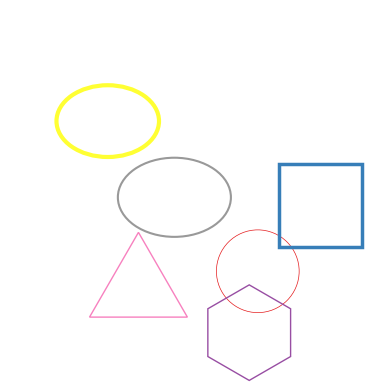[{"shape": "circle", "thickness": 0.5, "radius": 0.54, "center": [0.67, 0.295]}, {"shape": "square", "thickness": 2.5, "radius": 0.54, "center": [0.832, 0.465]}, {"shape": "hexagon", "thickness": 1, "radius": 0.62, "center": [0.647, 0.136]}, {"shape": "oval", "thickness": 3, "radius": 0.67, "center": [0.28, 0.685]}, {"shape": "triangle", "thickness": 1, "radius": 0.73, "center": [0.36, 0.25]}, {"shape": "oval", "thickness": 1.5, "radius": 0.73, "center": [0.453, 0.488]}]